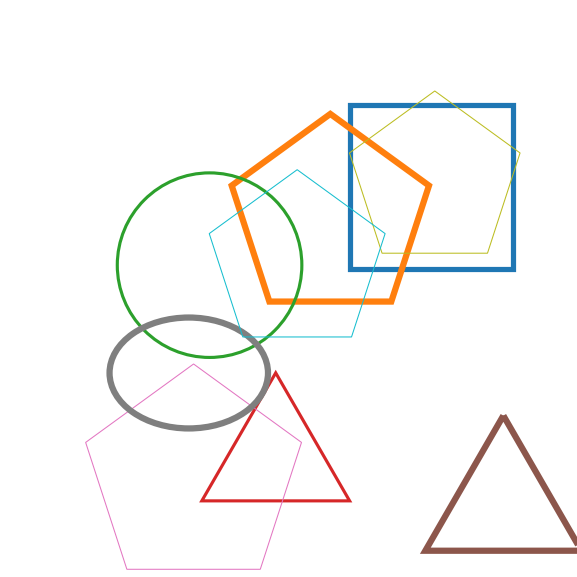[{"shape": "square", "thickness": 2.5, "radius": 0.71, "center": [0.747, 0.676]}, {"shape": "pentagon", "thickness": 3, "radius": 0.9, "center": [0.572, 0.622]}, {"shape": "circle", "thickness": 1.5, "radius": 0.8, "center": [0.363, 0.54]}, {"shape": "triangle", "thickness": 1.5, "radius": 0.74, "center": [0.477, 0.206]}, {"shape": "triangle", "thickness": 3, "radius": 0.78, "center": [0.872, 0.123]}, {"shape": "pentagon", "thickness": 0.5, "radius": 0.98, "center": [0.335, 0.172]}, {"shape": "oval", "thickness": 3, "radius": 0.69, "center": [0.327, 0.353]}, {"shape": "pentagon", "thickness": 0.5, "radius": 0.78, "center": [0.753, 0.686]}, {"shape": "pentagon", "thickness": 0.5, "radius": 0.8, "center": [0.515, 0.545]}]